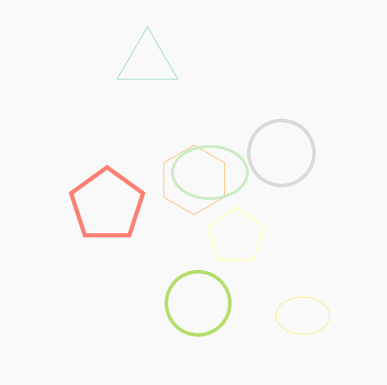[{"shape": "triangle", "thickness": 0.5, "radius": 0.45, "center": [0.38, 0.84]}, {"shape": "pentagon", "thickness": 1, "radius": 0.38, "center": [0.61, 0.386]}, {"shape": "pentagon", "thickness": 3, "radius": 0.49, "center": [0.276, 0.468]}, {"shape": "hexagon", "thickness": 0.5, "radius": 0.45, "center": [0.501, 0.533]}, {"shape": "circle", "thickness": 2.5, "radius": 0.41, "center": [0.511, 0.212]}, {"shape": "circle", "thickness": 2.5, "radius": 0.42, "center": [0.726, 0.603]}, {"shape": "oval", "thickness": 2, "radius": 0.48, "center": [0.542, 0.552]}, {"shape": "oval", "thickness": 0.5, "radius": 0.35, "center": [0.782, 0.18]}]